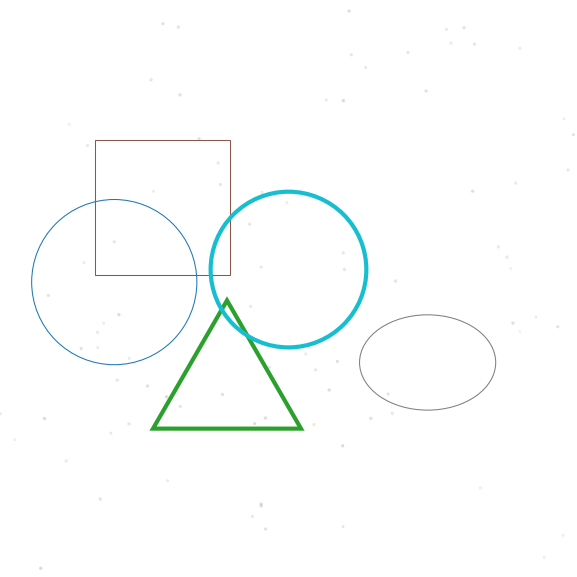[{"shape": "circle", "thickness": 0.5, "radius": 0.72, "center": [0.198, 0.511]}, {"shape": "triangle", "thickness": 2, "radius": 0.74, "center": [0.393, 0.331]}, {"shape": "square", "thickness": 0.5, "radius": 0.58, "center": [0.282, 0.64]}, {"shape": "oval", "thickness": 0.5, "radius": 0.59, "center": [0.74, 0.371]}, {"shape": "circle", "thickness": 2, "radius": 0.67, "center": [0.5, 0.532]}]